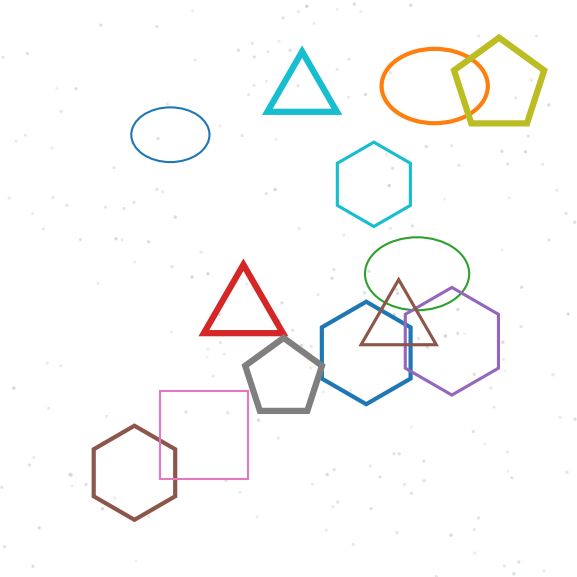[{"shape": "hexagon", "thickness": 2, "radius": 0.44, "center": [0.634, 0.388]}, {"shape": "oval", "thickness": 1, "radius": 0.34, "center": [0.295, 0.766]}, {"shape": "oval", "thickness": 2, "radius": 0.46, "center": [0.753, 0.85]}, {"shape": "oval", "thickness": 1, "radius": 0.45, "center": [0.722, 0.525]}, {"shape": "triangle", "thickness": 3, "radius": 0.4, "center": [0.421, 0.462]}, {"shape": "hexagon", "thickness": 1.5, "radius": 0.47, "center": [0.782, 0.408]}, {"shape": "triangle", "thickness": 1.5, "radius": 0.38, "center": [0.69, 0.44]}, {"shape": "hexagon", "thickness": 2, "radius": 0.41, "center": [0.233, 0.18]}, {"shape": "square", "thickness": 1, "radius": 0.38, "center": [0.353, 0.246]}, {"shape": "pentagon", "thickness": 3, "radius": 0.35, "center": [0.491, 0.344]}, {"shape": "pentagon", "thickness": 3, "radius": 0.41, "center": [0.864, 0.852]}, {"shape": "triangle", "thickness": 3, "radius": 0.35, "center": [0.523, 0.84]}, {"shape": "hexagon", "thickness": 1.5, "radius": 0.37, "center": [0.647, 0.68]}]